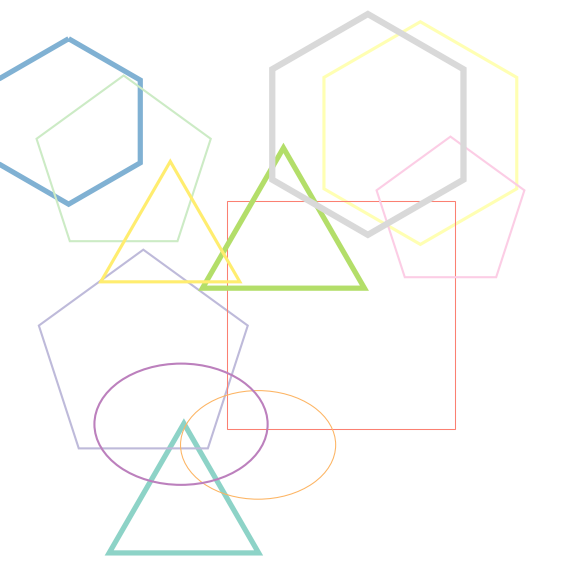[{"shape": "triangle", "thickness": 2.5, "radius": 0.75, "center": [0.318, 0.116]}, {"shape": "hexagon", "thickness": 1.5, "radius": 0.96, "center": [0.728, 0.769]}, {"shape": "pentagon", "thickness": 1, "radius": 0.95, "center": [0.248, 0.377]}, {"shape": "square", "thickness": 0.5, "radius": 0.99, "center": [0.59, 0.454]}, {"shape": "hexagon", "thickness": 2.5, "radius": 0.72, "center": [0.119, 0.789]}, {"shape": "oval", "thickness": 0.5, "radius": 0.67, "center": [0.447, 0.229]}, {"shape": "triangle", "thickness": 2.5, "radius": 0.81, "center": [0.491, 0.581]}, {"shape": "pentagon", "thickness": 1, "radius": 0.67, "center": [0.78, 0.628]}, {"shape": "hexagon", "thickness": 3, "radius": 0.96, "center": [0.637, 0.784]}, {"shape": "oval", "thickness": 1, "radius": 0.75, "center": [0.313, 0.265]}, {"shape": "pentagon", "thickness": 1, "radius": 0.79, "center": [0.214, 0.71]}, {"shape": "triangle", "thickness": 1.5, "radius": 0.69, "center": [0.295, 0.581]}]